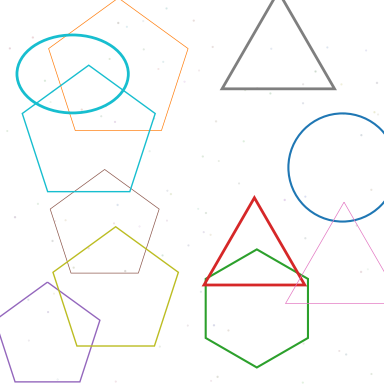[{"shape": "circle", "thickness": 1.5, "radius": 0.7, "center": [0.89, 0.565]}, {"shape": "pentagon", "thickness": 0.5, "radius": 0.95, "center": [0.307, 0.815]}, {"shape": "hexagon", "thickness": 1.5, "radius": 0.77, "center": [0.667, 0.199]}, {"shape": "triangle", "thickness": 2, "radius": 0.76, "center": [0.661, 0.335]}, {"shape": "pentagon", "thickness": 1, "radius": 0.72, "center": [0.123, 0.124]}, {"shape": "pentagon", "thickness": 0.5, "radius": 0.74, "center": [0.272, 0.411]}, {"shape": "triangle", "thickness": 0.5, "radius": 0.88, "center": [0.894, 0.299]}, {"shape": "triangle", "thickness": 2, "radius": 0.84, "center": [0.723, 0.854]}, {"shape": "pentagon", "thickness": 1, "radius": 0.86, "center": [0.3, 0.24]}, {"shape": "pentagon", "thickness": 1, "radius": 0.91, "center": [0.23, 0.649]}, {"shape": "oval", "thickness": 2, "radius": 0.72, "center": [0.189, 0.808]}]